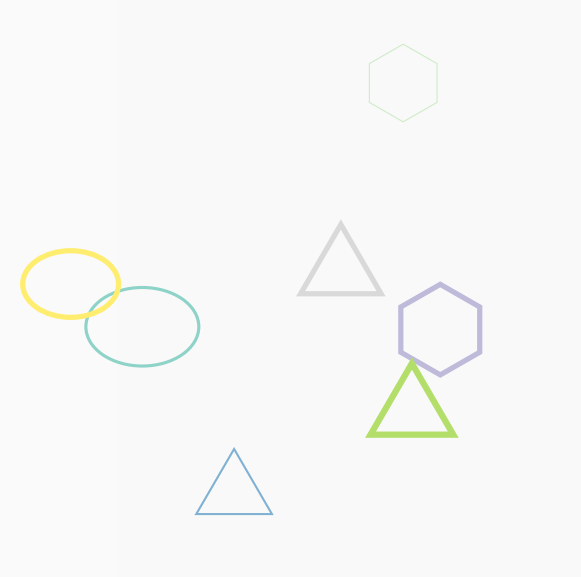[{"shape": "oval", "thickness": 1.5, "radius": 0.49, "center": [0.245, 0.433]}, {"shape": "hexagon", "thickness": 2.5, "radius": 0.39, "center": [0.757, 0.428]}, {"shape": "triangle", "thickness": 1, "radius": 0.38, "center": [0.403, 0.147]}, {"shape": "triangle", "thickness": 3, "radius": 0.41, "center": [0.709, 0.288]}, {"shape": "triangle", "thickness": 2.5, "radius": 0.4, "center": [0.586, 0.53]}, {"shape": "hexagon", "thickness": 0.5, "radius": 0.34, "center": [0.694, 0.855]}, {"shape": "oval", "thickness": 2.5, "radius": 0.41, "center": [0.122, 0.507]}]